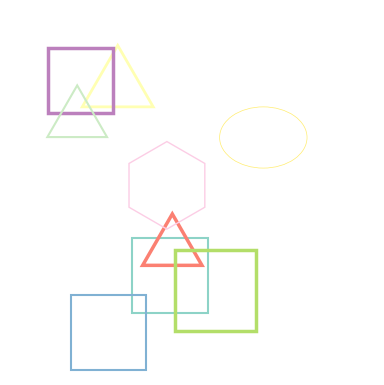[{"shape": "square", "thickness": 1.5, "radius": 0.49, "center": [0.441, 0.285]}, {"shape": "triangle", "thickness": 2, "radius": 0.53, "center": [0.306, 0.776]}, {"shape": "triangle", "thickness": 2.5, "radius": 0.44, "center": [0.448, 0.355]}, {"shape": "square", "thickness": 1.5, "radius": 0.49, "center": [0.282, 0.137]}, {"shape": "square", "thickness": 2.5, "radius": 0.52, "center": [0.559, 0.245]}, {"shape": "hexagon", "thickness": 1, "radius": 0.57, "center": [0.434, 0.519]}, {"shape": "square", "thickness": 2.5, "radius": 0.42, "center": [0.209, 0.791]}, {"shape": "triangle", "thickness": 1.5, "radius": 0.45, "center": [0.2, 0.689]}, {"shape": "oval", "thickness": 0.5, "radius": 0.57, "center": [0.684, 0.643]}]